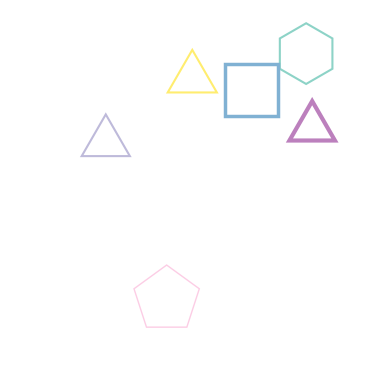[{"shape": "hexagon", "thickness": 1.5, "radius": 0.39, "center": [0.795, 0.861]}, {"shape": "triangle", "thickness": 1.5, "radius": 0.36, "center": [0.275, 0.631]}, {"shape": "square", "thickness": 2.5, "radius": 0.34, "center": [0.653, 0.766]}, {"shape": "pentagon", "thickness": 1, "radius": 0.45, "center": [0.433, 0.222]}, {"shape": "triangle", "thickness": 3, "radius": 0.34, "center": [0.811, 0.669]}, {"shape": "triangle", "thickness": 1.5, "radius": 0.37, "center": [0.499, 0.797]}]